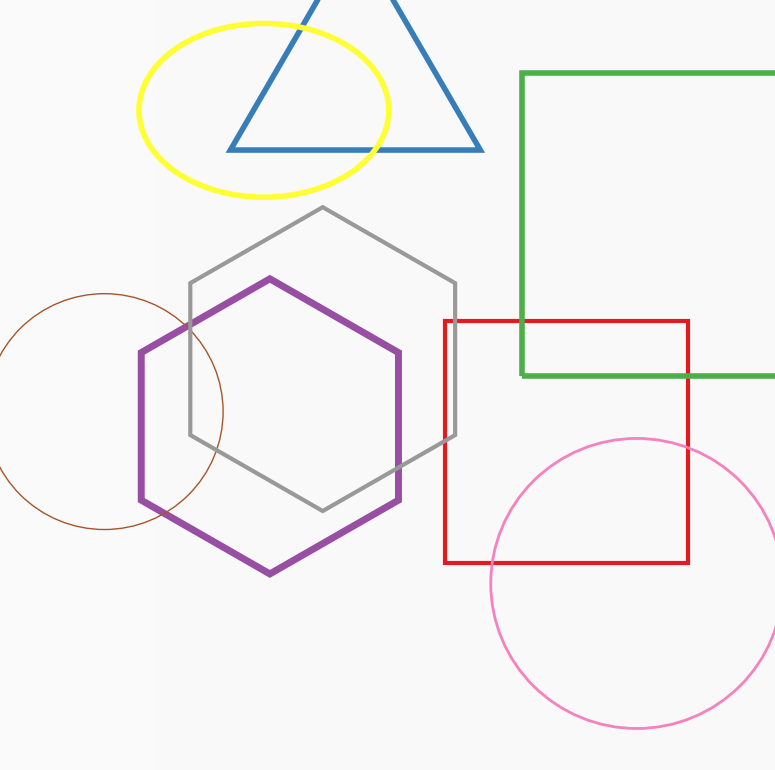[{"shape": "square", "thickness": 1.5, "radius": 0.78, "center": [0.731, 0.426]}, {"shape": "triangle", "thickness": 2, "radius": 0.93, "center": [0.459, 0.898]}, {"shape": "square", "thickness": 2, "radius": 0.98, "center": [0.87, 0.708]}, {"shape": "hexagon", "thickness": 2.5, "radius": 0.96, "center": [0.348, 0.446]}, {"shape": "oval", "thickness": 2, "radius": 0.81, "center": [0.34, 0.857]}, {"shape": "circle", "thickness": 0.5, "radius": 0.77, "center": [0.135, 0.465]}, {"shape": "circle", "thickness": 1, "radius": 0.94, "center": [0.822, 0.242]}, {"shape": "hexagon", "thickness": 1.5, "radius": 0.99, "center": [0.416, 0.534]}]